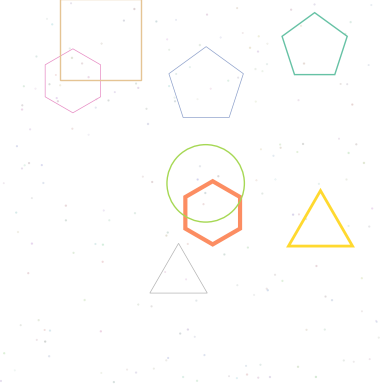[{"shape": "pentagon", "thickness": 1, "radius": 0.44, "center": [0.817, 0.878]}, {"shape": "hexagon", "thickness": 3, "radius": 0.41, "center": [0.552, 0.447]}, {"shape": "pentagon", "thickness": 0.5, "radius": 0.51, "center": [0.535, 0.777]}, {"shape": "hexagon", "thickness": 0.5, "radius": 0.42, "center": [0.189, 0.79]}, {"shape": "circle", "thickness": 1, "radius": 0.5, "center": [0.534, 0.524]}, {"shape": "triangle", "thickness": 2, "radius": 0.48, "center": [0.832, 0.409]}, {"shape": "square", "thickness": 1, "radius": 0.53, "center": [0.261, 0.897]}, {"shape": "triangle", "thickness": 0.5, "radius": 0.43, "center": [0.464, 0.282]}]